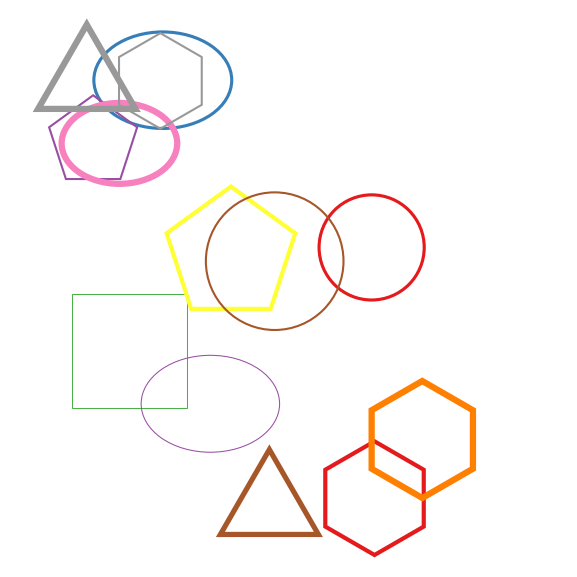[{"shape": "hexagon", "thickness": 2, "radius": 0.49, "center": [0.649, 0.137]}, {"shape": "circle", "thickness": 1.5, "radius": 0.46, "center": [0.644, 0.571]}, {"shape": "oval", "thickness": 1.5, "radius": 0.6, "center": [0.282, 0.86]}, {"shape": "square", "thickness": 0.5, "radius": 0.5, "center": [0.225, 0.392]}, {"shape": "oval", "thickness": 0.5, "radius": 0.6, "center": [0.364, 0.3]}, {"shape": "pentagon", "thickness": 1, "radius": 0.4, "center": [0.161, 0.754]}, {"shape": "hexagon", "thickness": 3, "radius": 0.51, "center": [0.731, 0.238]}, {"shape": "pentagon", "thickness": 2, "radius": 0.59, "center": [0.4, 0.559]}, {"shape": "circle", "thickness": 1, "radius": 0.6, "center": [0.476, 0.547]}, {"shape": "triangle", "thickness": 2.5, "radius": 0.49, "center": [0.466, 0.123]}, {"shape": "oval", "thickness": 3, "radius": 0.5, "center": [0.207, 0.751]}, {"shape": "hexagon", "thickness": 1, "radius": 0.41, "center": [0.278, 0.859]}, {"shape": "triangle", "thickness": 3, "radius": 0.49, "center": [0.15, 0.859]}]